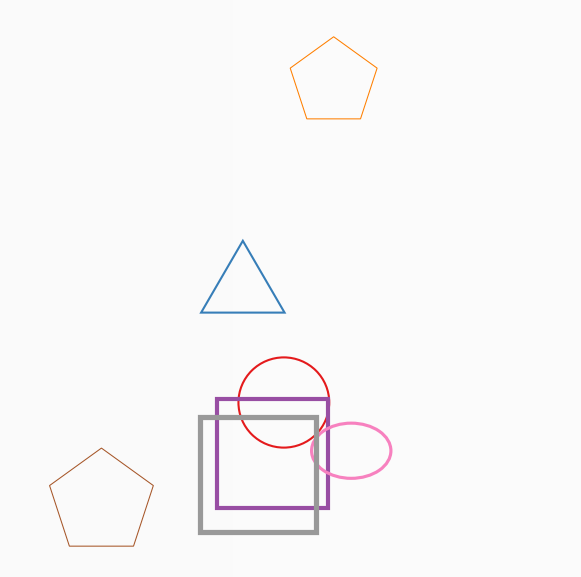[{"shape": "circle", "thickness": 1, "radius": 0.39, "center": [0.488, 0.302]}, {"shape": "triangle", "thickness": 1, "radius": 0.41, "center": [0.418, 0.499]}, {"shape": "square", "thickness": 2, "radius": 0.48, "center": [0.469, 0.214]}, {"shape": "pentagon", "thickness": 0.5, "radius": 0.39, "center": [0.574, 0.857]}, {"shape": "pentagon", "thickness": 0.5, "radius": 0.47, "center": [0.175, 0.129]}, {"shape": "oval", "thickness": 1.5, "radius": 0.34, "center": [0.604, 0.219]}, {"shape": "square", "thickness": 2.5, "radius": 0.5, "center": [0.443, 0.177]}]